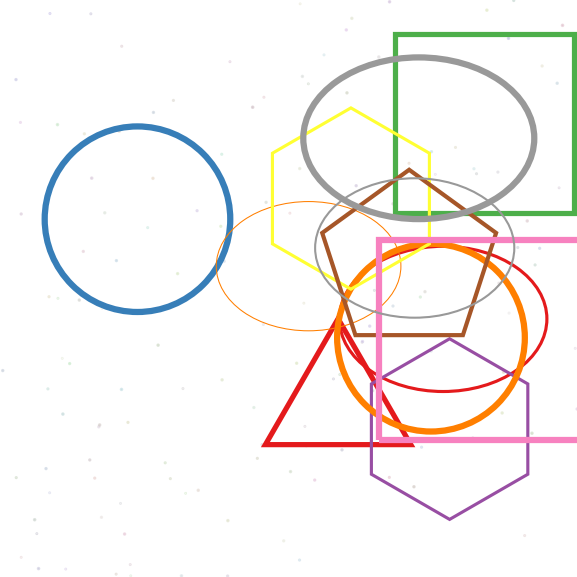[{"shape": "oval", "thickness": 1.5, "radius": 0.9, "center": [0.767, 0.447]}, {"shape": "triangle", "thickness": 2.5, "radius": 0.73, "center": [0.585, 0.302]}, {"shape": "circle", "thickness": 3, "radius": 0.8, "center": [0.238, 0.62]}, {"shape": "square", "thickness": 2.5, "radius": 0.77, "center": [0.839, 0.785]}, {"shape": "hexagon", "thickness": 1.5, "radius": 0.78, "center": [0.779, 0.256]}, {"shape": "oval", "thickness": 0.5, "radius": 0.8, "center": [0.534, 0.538]}, {"shape": "circle", "thickness": 3, "radius": 0.81, "center": [0.746, 0.414]}, {"shape": "hexagon", "thickness": 1.5, "radius": 0.78, "center": [0.608, 0.655]}, {"shape": "pentagon", "thickness": 2, "radius": 0.79, "center": [0.709, 0.547]}, {"shape": "square", "thickness": 3, "radius": 0.87, "center": [0.828, 0.411]}, {"shape": "oval", "thickness": 1, "radius": 0.86, "center": [0.718, 0.57]}, {"shape": "oval", "thickness": 3, "radius": 1.0, "center": [0.725, 0.76]}]